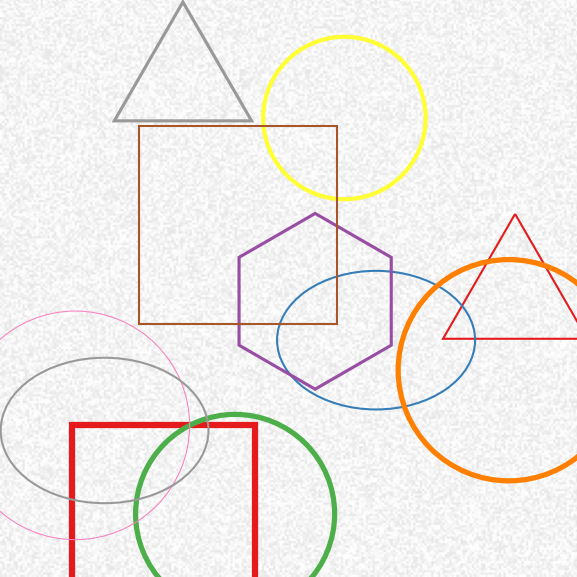[{"shape": "square", "thickness": 3, "radius": 0.79, "center": [0.284, 0.105]}, {"shape": "triangle", "thickness": 1, "radius": 0.72, "center": [0.892, 0.485]}, {"shape": "oval", "thickness": 1, "radius": 0.86, "center": [0.651, 0.41]}, {"shape": "circle", "thickness": 2.5, "radius": 0.86, "center": [0.407, 0.109]}, {"shape": "hexagon", "thickness": 1.5, "radius": 0.76, "center": [0.546, 0.477]}, {"shape": "circle", "thickness": 2.5, "radius": 0.96, "center": [0.881, 0.358]}, {"shape": "circle", "thickness": 2, "radius": 0.7, "center": [0.596, 0.795]}, {"shape": "square", "thickness": 1, "radius": 0.86, "center": [0.412, 0.609]}, {"shape": "circle", "thickness": 0.5, "radius": 0.99, "center": [0.13, 0.263]}, {"shape": "triangle", "thickness": 1.5, "radius": 0.69, "center": [0.317, 0.858]}, {"shape": "oval", "thickness": 1, "radius": 0.9, "center": [0.181, 0.254]}]